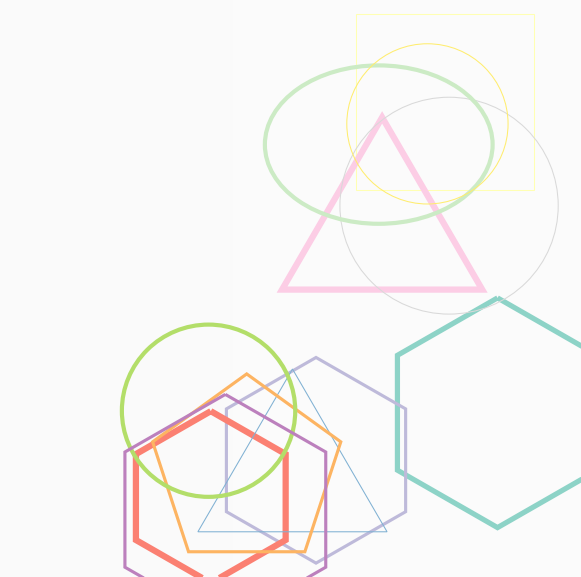[{"shape": "hexagon", "thickness": 2.5, "radius": 0.99, "center": [0.856, 0.284]}, {"shape": "square", "thickness": 0.5, "radius": 0.76, "center": [0.766, 0.823]}, {"shape": "hexagon", "thickness": 1.5, "radius": 0.89, "center": [0.544, 0.202]}, {"shape": "hexagon", "thickness": 3, "radius": 0.74, "center": [0.363, 0.138]}, {"shape": "triangle", "thickness": 0.5, "radius": 0.94, "center": [0.503, 0.172]}, {"shape": "pentagon", "thickness": 1.5, "radius": 0.85, "center": [0.424, 0.181]}, {"shape": "circle", "thickness": 2, "radius": 0.75, "center": [0.359, 0.288]}, {"shape": "triangle", "thickness": 3, "radius": 0.99, "center": [0.657, 0.597]}, {"shape": "circle", "thickness": 0.5, "radius": 0.94, "center": [0.773, 0.643]}, {"shape": "hexagon", "thickness": 1.5, "radius": 1.0, "center": [0.388, 0.117]}, {"shape": "oval", "thickness": 2, "radius": 0.98, "center": [0.652, 0.749]}, {"shape": "circle", "thickness": 0.5, "radius": 0.69, "center": [0.735, 0.785]}]